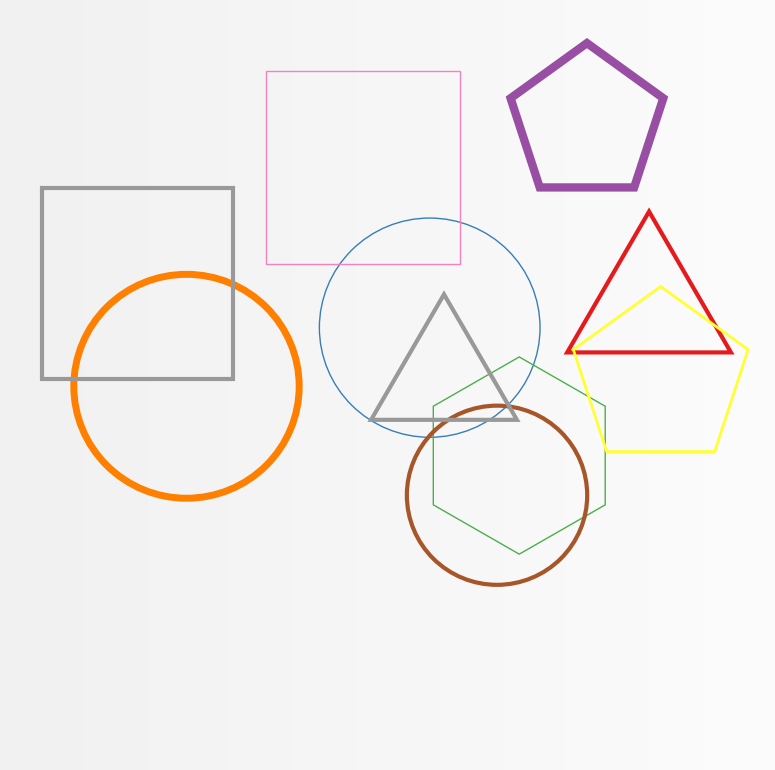[{"shape": "triangle", "thickness": 1.5, "radius": 0.61, "center": [0.837, 0.603]}, {"shape": "circle", "thickness": 0.5, "radius": 0.71, "center": [0.554, 0.574]}, {"shape": "hexagon", "thickness": 0.5, "radius": 0.64, "center": [0.67, 0.408]}, {"shape": "pentagon", "thickness": 3, "radius": 0.52, "center": [0.757, 0.84]}, {"shape": "circle", "thickness": 2.5, "radius": 0.73, "center": [0.241, 0.498]}, {"shape": "pentagon", "thickness": 1, "radius": 0.59, "center": [0.853, 0.509]}, {"shape": "circle", "thickness": 1.5, "radius": 0.58, "center": [0.641, 0.357]}, {"shape": "square", "thickness": 0.5, "radius": 0.63, "center": [0.468, 0.783]}, {"shape": "triangle", "thickness": 1.5, "radius": 0.54, "center": [0.573, 0.509]}, {"shape": "square", "thickness": 1.5, "radius": 0.62, "center": [0.178, 0.632]}]